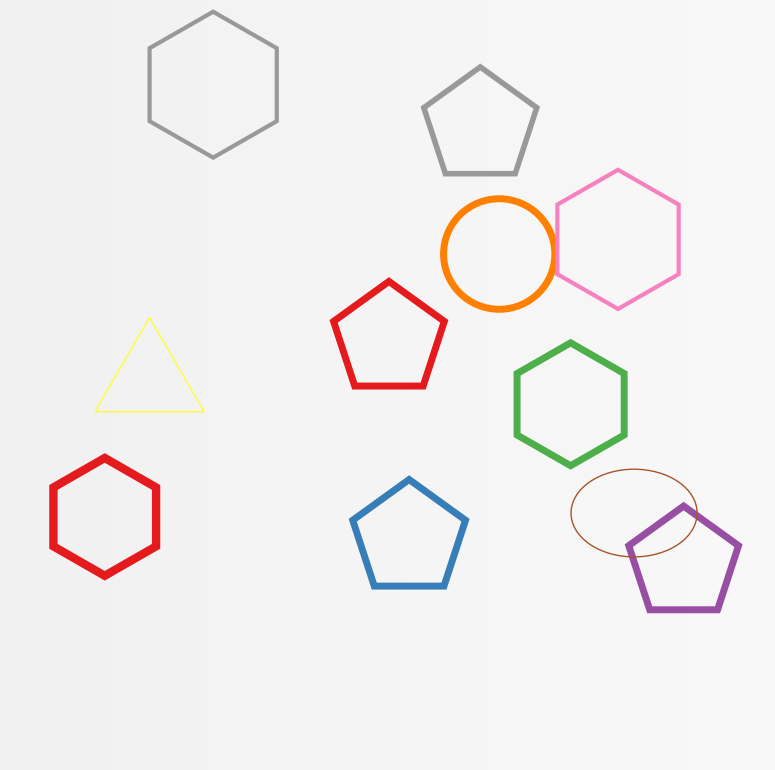[{"shape": "hexagon", "thickness": 3, "radius": 0.38, "center": [0.135, 0.329]}, {"shape": "pentagon", "thickness": 2.5, "radius": 0.38, "center": [0.502, 0.559]}, {"shape": "pentagon", "thickness": 2.5, "radius": 0.38, "center": [0.528, 0.301]}, {"shape": "hexagon", "thickness": 2.5, "radius": 0.4, "center": [0.736, 0.475]}, {"shape": "pentagon", "thickness": 2.5, "radius": 0.37, "center": [0.882, 0.268]}, {"shape": "circle", "thickness": 2.5, "radius": 0.36, "center": [0.644, 0.67]}, {"shape": "triangle", "thickness": 0.5, "radius": 0.41, "center": [0.193, 0.506]}, {"shape": "oval", "thickness": 0.5, "radius": 0.41, "center": [0.818, 0.334]}, {"shape": "hexagon", "thickness": 1.5, "radius": 0.45, "center": [0.797, 0.689]}, {"shape": "hexagon", "thickness": 1.5, "radius": 0.47, "center": [0.275, 0.89]}, {"shape": "pentagon", "thickness": 2, "radius": 0.38, "center": [0.62, 0.836]}]